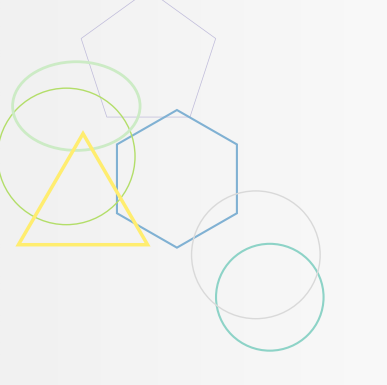[{"shape": "circle", "thickness": 1.5, "radius": 0.69, "center": [0.696, 0.228]}, {"shape": "pentagon", "thickness": 0.5, "radius": 0.91, "center": [0.383, 0.844]}, {"shape": "hexagon", "thickness": 1.5, "radius": 0.89, "center": [0.457, 0.535]}, {"shape": "circle", "thickness": 1, "radius": 0.89, "center": [0.171, 0.594]}, {"shape": "circle", "thickness": 1, "radius": 0.83, "center": [0.66, 0.338]}, {"shape": "oval", "thickness": 2, "radius": 0.82, "center": [0.197, 0.725]}, {"shape": "triangle", "thickness": 2.5, "radius": 0.96, "center": [0.214, 0.461]}]